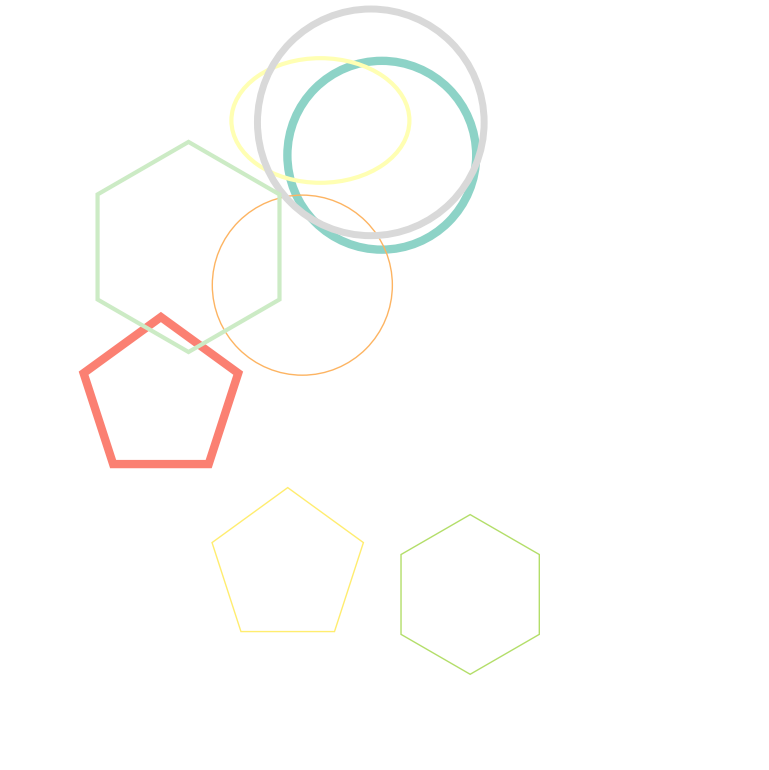[{"shape": "circle", "thickness": 3, "radius": 0.61, "center": [0.496, 0.798]}, {"shape": "oval", "thickness": 1.5, "radius": 0.58, "center": [0.416, 0.844]}, {"shape": "pentagon", "thickness": 3, "radius": 0.53, "center": [0.209, 0.483]}, {"shape": "circle", "thickness": 0.5, "radius": 0.58, "center": [0.393, 0.63]}, {"shape": "hexagon", "thickness": 0.5, "radius": 0.52, "center": [0.611, 0.228]}, {"shape": "circle", "thickness": 2.5, "radius": 0.74, "center": [0.482, 0.841]}, {"shape": "hexagon", "thickness": 1.5, "radius": 0.68, "center": [0.245, 0.679]}, {"shape": "pentagon", "thickness": 0.5, "radius": 0.52, "center": [0.374, 0.263]}]